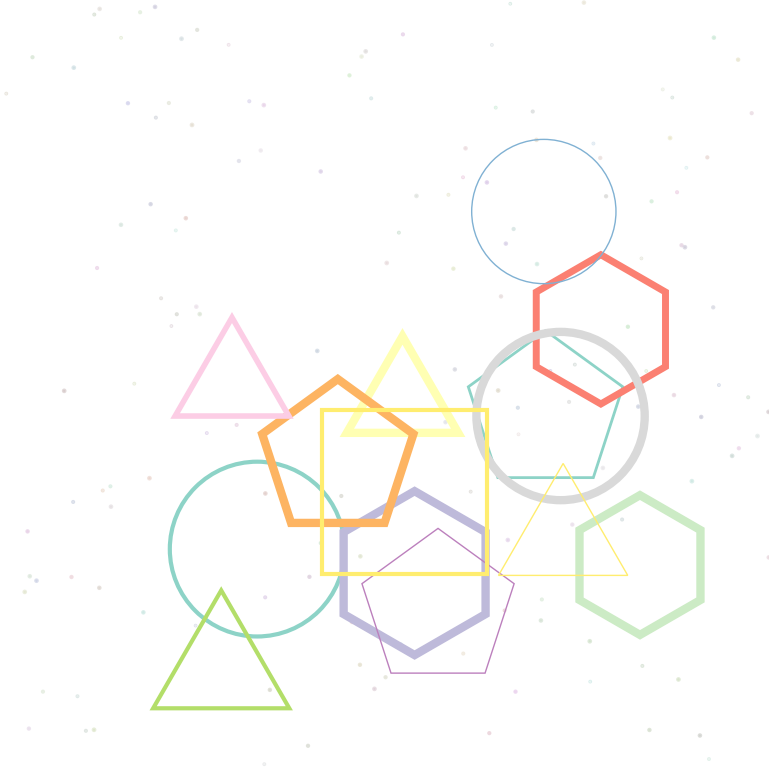[{"shape": "pentagon", "thickness": 1, "radius": 0.53, "center": [0.709, 0.465]}, {"shape": "circle", "thickness": 1.5, "radius": 0.57, "center": [0.334, 0.287]}, {"shape": "triangle", "thickness": 3, "radius": 0.42, "center": [0.523, 0.48]}, {"shape": "hexagon", "thickness": 3, "radius": 0.53, "center": [0.538, 0.256]}, {"shape": "hexagon", "thickness": 2.5, "radius": 0.48, "center": [0.78, 0.572]}, {"shape": "circle", "thickness": 0.5, "radius": 0.47, "center": [0.706, 0.725]}, {"shape": "pentagon", "thickness": 3, "radius": 0.52, "center": [0.439, 0.404]}, {"shape": "triangle", "thickness": 1.5, "radius": 0.51, "center": [0.287, 0.131]}, {"shape": "triangle", "thickness": 2, "radius": 0.43, "center": [0.301, 0.502]}, {"shape": "circle", "thickness": 3, "radius": 0.55, "center": [0.728, 0.46]}, {"shape": "pentagon", "thickness": 0.5, "radius": 0.52, "center": [0.569, 0.21]}, {"shape": "hexagon", "thickness": 3, "radius": 0.45, "center": [0.831, 0.266]}, {"shape": "triangle", "thickness": 0.5, "radius": 0.48, "center": [0.731, 0.301]}, {"shape": "square", "thickness": 1.5, "radius": 0.54, "center": [0.525, 0.361]}]